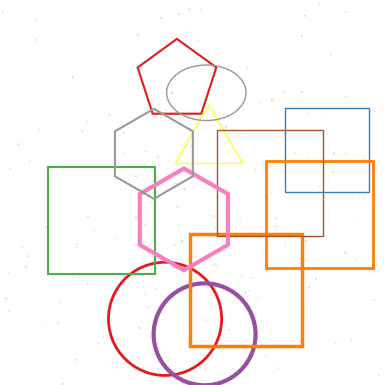[{"shape": "pentagon", "thickness": 1.5, "radius": 0.54, "center": [0.46, 0.792]}, {"shape": "circle", "thickness": 2, "radius": 0.73, "center": [0.429, 0.172]}, {"shape": "square", "thickness": 1, "radius": 0.54, "center": [0.849, 0.61]}, {"shape": "square", "thickness": 1.5, "radius": 0.69, "center": [0.264, 0.428]}, {"shape": "circle", "thickness": 3, "radius": 0.66, "center": [0.531, 0.132]}, {"shape": "square", "thickness": 2, "radius": 0.7, "center": [0.83, 0.443]}, {"shape": "square", "thickness": 2.5, "radius": 0.73, "center": [0.64, 0.247]}, {"shape": "triangle", "thickness": 1, "radius": 0.51, "center": [0.542, 0.626]}, {"shape": "square", "thickness": 1, "radius": 0.69, "center": [0.702, 0.524]}, {"shape": "hexagon", "thickness": 3, "radius": 0.66, "center": [0.478, 0.43]}, {"shape": "oval", "thickness": 1, "radius": 0.52, "center": [0.536, 0.759]}, {"shape": "hexagon", "thickness": 1.5, "radius": 0.58, "center": [0.4, 0.601]}]